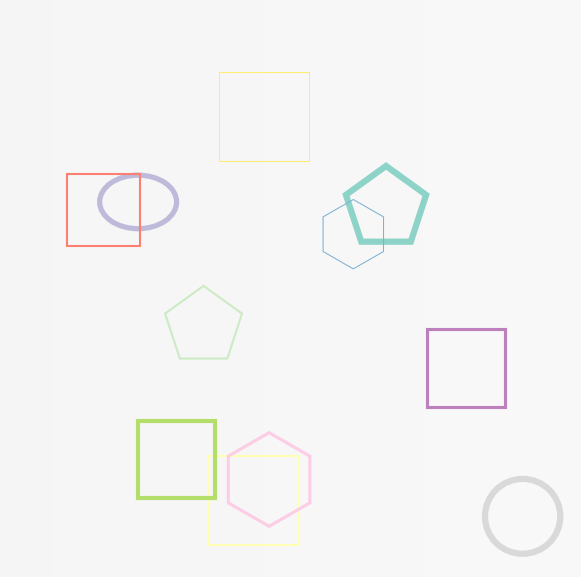[{"shape": "pentagon", "thickness": 3, "radius": 0.36, "center": [0.664, 0.639]}, {"shape": "square", "thickness": 1, "radius": 0.38, "center": [0.436, 0.133]}, {"shape": "oval", "thickness": 2.5, "radius": 0.33, "center": [0.238, 0.649]}, {"shape": "square", "thickness": 1, "radius": 0.31, "center": [0.178, 0.635]}, {"shape": "hexagon", "thickness": 0.5, "radius": 0.3, "center": [0.608, 0.594]}, {"shape": "square", "thickness": 2, "radius": 0.33, "center": [0.304, 0.203]}, {"shape": "hexagon", "thickness": 1.5, "radius": 0.41, "center": [0.463, 0.169]}, {"shape": "circle", "thickness": 3, "radius": 0.32, "center": [0.899, 0.105]}, {"shape": "square", "thickness": 1.5, "radius": 0.34, "center": [0.802, 0.363]}, {"shape": "pentagon", "thickness": 1, "radius": 0.35, "center": [0.35, 0.435]}, {"shape": "square", "thickness": 0.5, "radius": 0.39, "center": [0.454, 0.797]}]